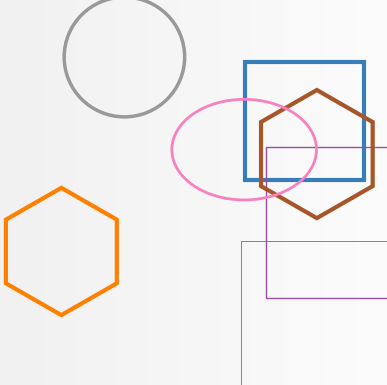[{"shape": "square", "thickness": 0.5, "radius": 0.99, "center": [0.82, 0.177]}, {"shape": "square", "thickness": 3, "radius": 0.76, "center": [0.786, 0.685]}, {"shape": "square", "thickness": 1, "radius": 0.98, "center": [0.882, 0.421]}, {"shape": "hexagon", "thickness": 3, "radius": 0.83, "center": [0.158, 0.347]}, {"shape": "hexagon", "thickness": 3, "radius": 0.83, "center": [0.818, 0.6]}, {"shape": "oval", "thickness": 2, "radius": 0.93, "center": [0.63, 0.611]}, {"shape": "circle", "thickness": 2.5, "radius": 0.78, "center": [0.321, 0.852]}]